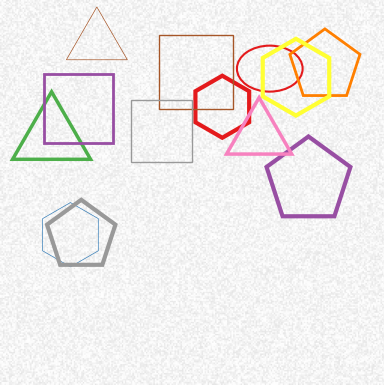[{"shape": "oval", "thickness": 1.5, "radius": 0.43, "center": [0.701, 0.822]}, {"shape": "hexagon", "thickness": 3, "radius": 0.4, "center": [0.577, 0.723]}, {"shape": "hexagon", "thickness": 0.5, "radius": 0.42, "center": [0.183, 0.39]}, {"shape": "triangle", "thickness": 2.5, "radius": 0.58, "center": [0.134, 0.645]}, {"shape": "square", "thickness": 2, "radius": 0.45, "center": [0.203, 0.718]}, {"shape": "pentagon", "thickness": 3, "radius": 0.57, "center": [0.801, 0.531]}, {"shape": "pentagon", "thickness": 2, "radius": 0.48, "center": [0.844, 0.829]}, {"shape": "hexagon", "thickness": 3, "radius": 0.5, "center": [0.769, 0.8]}, {"shape": "square", "thickness": 1, "radius": 0.48, "center": [0.508, 0.813]}, {"shape": "triangle", "thickness": 0.5, "radius": 0.46, "center": [0.252, 0.89]}, {"shape": "triangle", "thickness": 2.5, "radius": 0.49, "center": [0.673, 0.649]}, {"shape": "pentagon", "thickness": 3, "radius": 0.47, "center": [0.211, 0.388]}, {"shape": "square", "thickness": 1, "radius": 0.4, "center": [0.419, 0.66]}]